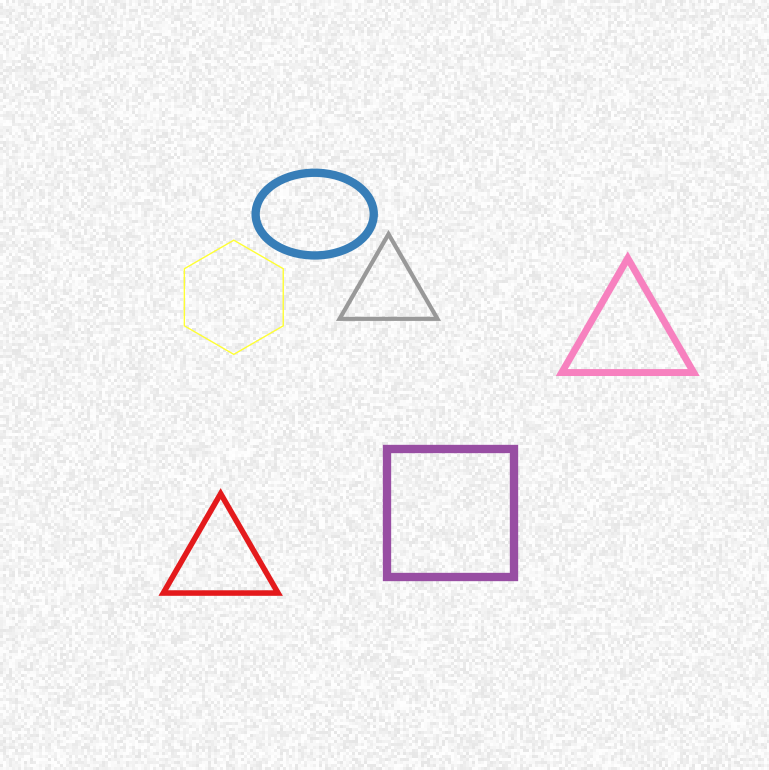[{"shape": "triangle", "thickness": 2, "radius": 0.43, "center": [0.287, 0.273]}, {"shape": "oval", "thickness": 3, "radius": 0.38, "center": [0.409, 0.722]}, {"shape": "square", "thickness": 3, "radius": 0.41, "center": [0.585, 0.334]}, {"shape": "hexagon", "thickness": 0.5, "radius": 0.37, "center": [0.304, 0.614]}, {"shape": "triangle", "thickness": 2.5, "radius": 0.49, "center": [0.815, 0.566]}, {"shape": "triangle", "thickness": 1.5, "radius": 0.37, "center": [0.505, 0.623]}]